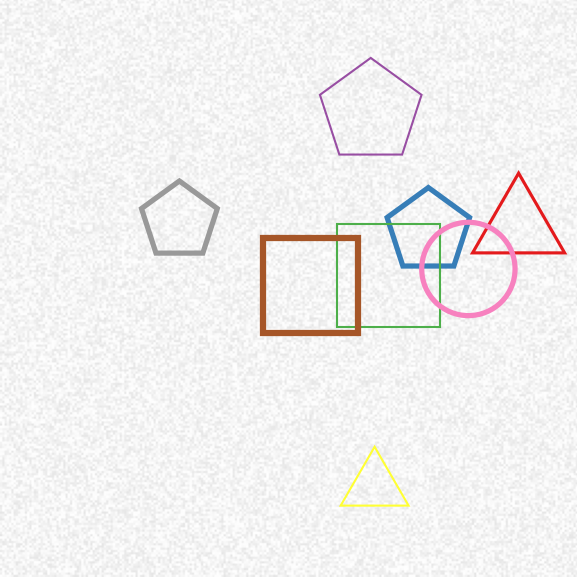[{"shape": "triangle", "thickness": 1.5, "radius": 0.46, "center": [0.898, 0.607]}, {"shape": "pentagon", "thickness": 2.5, "radius": 0.38, "center": [0.742, 0.599]}, {"shape": "square", "thickness": 1, "radius": 0.45, "center": [0.673, 0.522]}, {"shape": "pentagon", "thickness": 1, "radius": 0.46, "center": [0.642, 0.806]}, {"shape": "triangle", "thickness": 1, "radius": 0.34, "center": [0.649, 0.158]}, {"shape": "square", "thickness": 3, "radius": 0.41, "center": [0.537, 0.505]}, {"shape": "circle", "thickness": 2.5, "radius": 0.4, "center": [0.811, 0.533]}, {"shape": "pentagon", "thickness": 2.5, "radius": 0.35, "center": [0.311, 0.617]}]